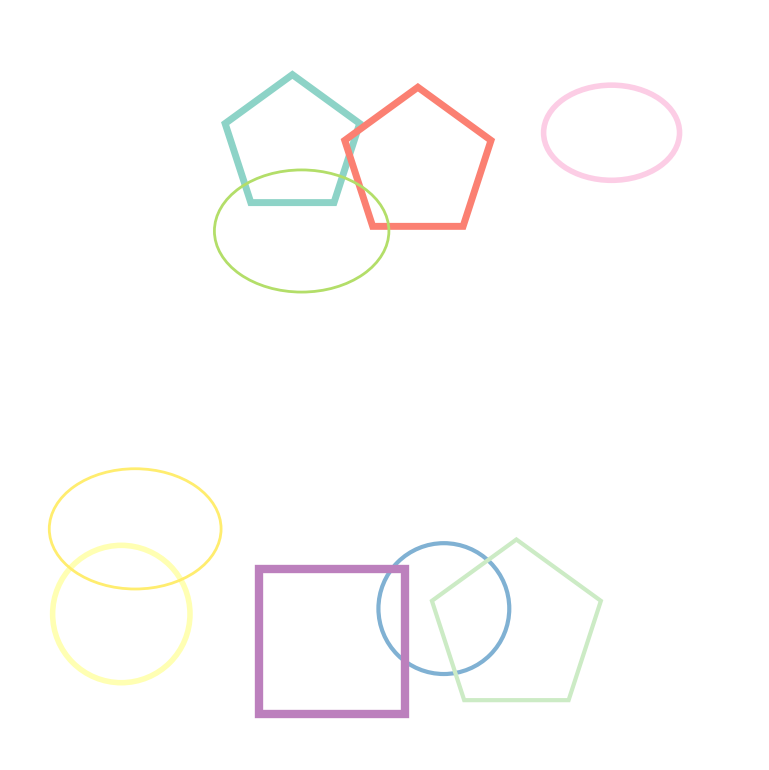[{"shape": "pentagon", "thickness": 2.5, "radius": 0.46, "center": [0.38, 0.811]}, {"shape": "circle", "thickness": 2, "radius": 0.45, "center": [0.158, 0.203]}, {"shape": "pentagon", "thickness": 2.5, "radius": 0.5, "center": [0.543, 0.787]}, {"shape": "circle", "thickness": 1.5, "radius": 0.42, "center": [0.576, 0.21]}, {"shape": "oval", "thickness": 1, "radius": 0.57, "center": [0.392, 0.7]}, {"shape": "oval", "thickness": 2, "radius": 0.44, "center": [0.794, 0.828]}, {"shape": "square", "thickness": 3, "radius": 0.47, "center": [0.431, 0.167]}, {"shape": "pentagon", "thickness": 1.5, "radius": 0.58, "center": [0.671, 0.184]}, {"shape": "oval", "thickness": 1, "radius": 0.56, "center": [0.176, 0.313]}]